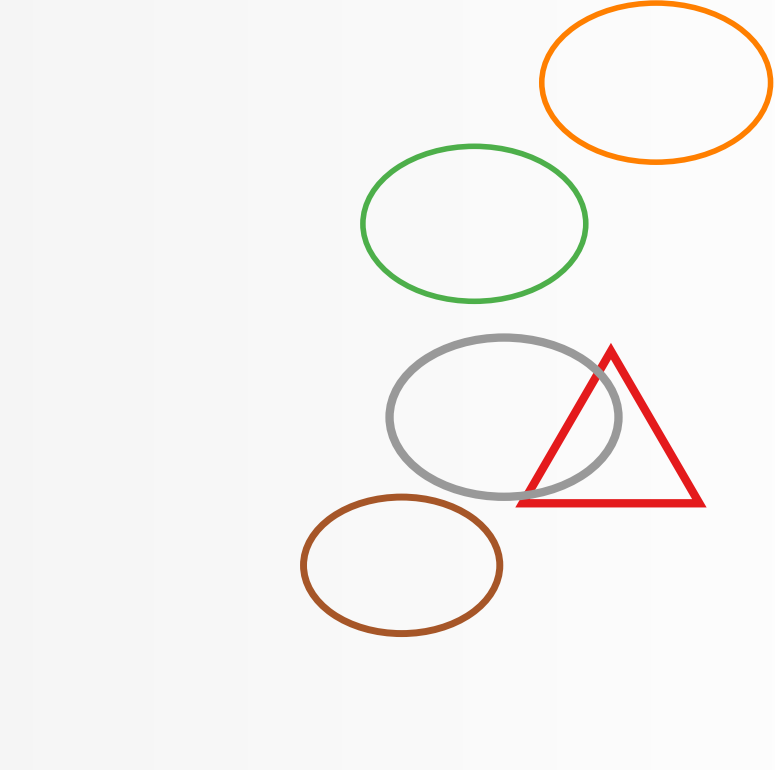[{"shape": "triangle", "thickness": 3, "radius": 0.66, "center": [0.788, 0.412]}, {"shape": "oval", "thickness": 2, "radius": 0.72, "center": [0.612, 0.709]}, {"shape": "oval", "thickness": 2, "radius": 0.74, "center": [0.847, 0.893]}, {"shape": "oval", "thickness": 2.5, "radius": 0.63, "center": [0.518, 0.266]}, {"shape": "oval", "thickness": 3, "radius": 0.74, "center": [0.65, 0.458]}]